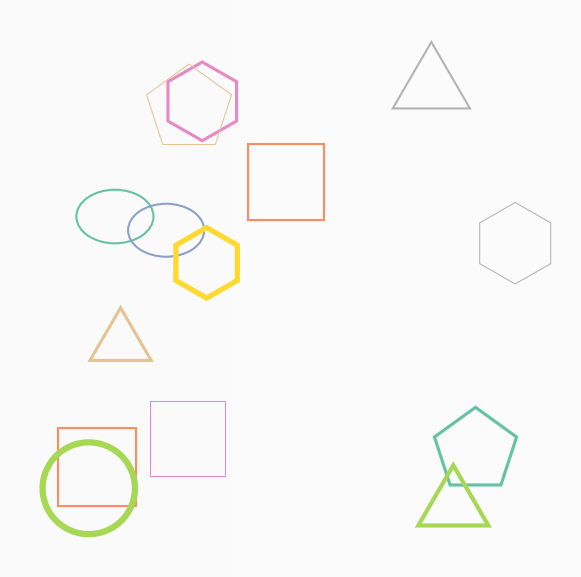[{"shape": "oval", "thickness": 1, "radius": 0.33, "center": [0.198, 0.624]}, {"shape": "pentagon", "thickness": 1.5, "radius": 0.37, "center": [0.818, 0.219]}, {"shape": "square", "thickness": 1, "radius": 0.33, "center": [0.492, 0.684]}, {"shape": "square", "thickness": 1, "radius": 0.34, "center": [0.167, 0.19]}, {"shape": "oval", "thickness": 1, "radius": 0.33, "center": [0.286, 0.6]}, {"shape": "square", "thickness": 0.5, "radius": 0.32, "center": [0.322, 0.239]}, {"shape": "hexagon", "thickness": 1.5, "radius": 0.34, "center": [0.348, 0.824]}, {"shape": "circle", "thickness": 3, "radius": 0.4, "center": [0.153, 0.154]}, {"shape": "triangle", "thickness": 2, "radius": 0.35, "center": [0.78, 0.124]}, {"shape": "hexagon", "thickness": 2.5, "radius": 0.31, "center": [0.355, 0.544]}, {"shape": "pentagon", "thickness": 0.5, "radius": 0.38, "center": [0.325, 0.811]}, {"shape": "triangle", "thickness": 1.5, "radius": 0.3, "center": [0.207, 0.405]}, {"shape": "hexagon", "thickness": 0.5, "radius": 0.35, "center": [0.886, 0.578]}, {"shape": "triangle", "thickness": 1, "radius": 0.38, "center": [0.742, 0.85]}]